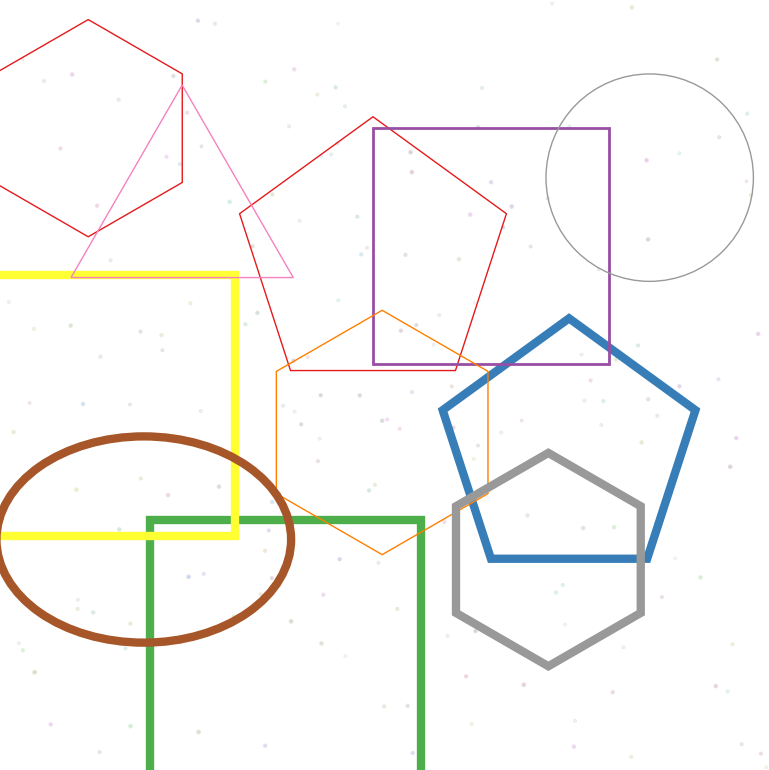[{"shape": "hexagon", "thickness": 0.5, "radius": 0.71, "center": [0.115, 0.834]}, {"shape": "pentagon", "thickness": 0.5, "radius": 0.91, "center": [0.484, 0.666]}, {"shape": "pentagon", "thickness": 3, "radius": 0.86, "center": [0.739, 0.414]}, {"shape": "square", "thickness": 3, "radius": 0.88, "center": [0.371, 0.149]}, {"shape": "square", "thickness": 1, "radius": 0.76, "center": [0.638, 0.68]}, {"shape": "hexagon", "thickness": 0.5, "radius": 0.79, "center": [0.496, 0.438]}, {"shape": "square", "thickness": 3, "radius": 0.85, "center": [0.136, 0.473]}, {"shape": "oval", "thickness": 3, "radius": 0.96, "center": [0.187, 0.299]}, {"shape": "triangle", "thickness": 0.5, "radius": 0.83, "center": [0.237, 0.723]}, {"shape": "circle", "thickness": 0.5, "radius": 0.67, "center": [0.844, 0.769]}, {"shape": "hexagon", "thickness": 3, "radius": 0.69, "center": [0.712, 0.273]}]